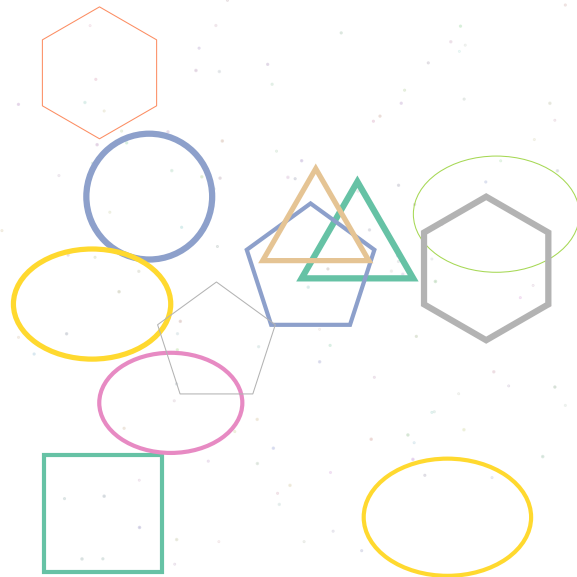[{"shape": "square", "thickness": 2, "radius": 0.51, "center": [0.179, 0.11]}, {"shape": "triangle", "thickness": 3, "radius": 0.56, "center": [0.619, 0.573]}, {"shape": "hexagon", "thickness": 0.5, "radius": 0.57, "center": [0.172, 0.873]}, {"shape": "pentagon", "thickness": 2, "radius": 0.58, "center": [0.538, 0.531]}, {"shape": "circle", "thickness": 3, "radius": 0.54, "center": [0.258, 0.659]}, {"shape": "oval", "thickness": 2, "radius": 0.62, "center": [0.296, 0.302]}, {"shape": "oval", "thickness": 0.5, "radius": 0.72, "center": [0.86, 0.628]}, {"shape": "oval", "thickness": 2, "radius": 0.72, "center": [0.775, 0.103]}, {"shape": "oval", "thickness": 2.5, "radius": 0.68, "center": [0.159, 0.473]}, {"shape": "triangle", "thickness": 2.5, "radius": 0.53, "center": [0.547, 0.601]}, {"shape": "hexagon", "thickness": 3, "radius": 0.62, "center": [0.842, 0.534]}, {"shape": "pentagon", "thickness": 0.5, "radius": 0.54, "center": [0.375, 0.404]}]